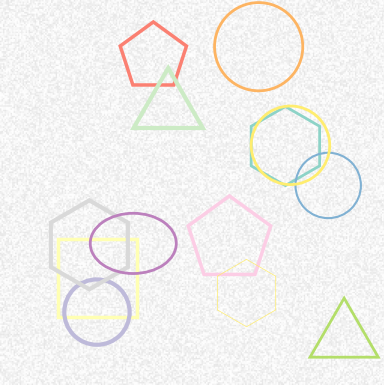[{"shape": "hexagon", "thickness": 2, "radius": 0.51, "center": [0.741, 0.621]}, {"shape": "square", "thickness": 2.5, "radius": 0.51, "center": [0.254, 0.278]}, {"shape": "circle", "thickness": 3, "radius": 0.42, "center": [0.252, 0.189]}, {"shape": "pentagon", "thickness": 2.5, "radius": 0.45, "center": [0.398, 0.852]}, {"shape": "circle", "thickness": 1.5, "radius": 0.42, "center": [0.852, 0.518]}, {"shape": "circle", "thickness": 2, "radius": 0.57, "center": [0.672, 0.879]}, {"shape": "triangle", "thickness": 2, "radius": 0.51, "center": [0.894, 0.123]}, {"shape": "pentagon", "thickness": 2.5, "radius": 0.56, "center": [0.596, 0.378]}, {"shape": "hexagon", "thickness": 3, "radius": 0.58, "center": [0.232, 0.364]}, {"shape": "oval", "thickness": 2, "radius": 0.56, "center": [0.346, 0.368]}, {"shape": "triangle", "thickness": 3, "radius": 0.52, "center": [0.437, 0.719]}, {"shape": "circle", "thickness": 2, "radius": 0.51, "center": [0.754, 0.623]}, {"shape": "hexagon", "thickness": 0.5, "radius": 0.44, "center": [0.64, 0.239]}]